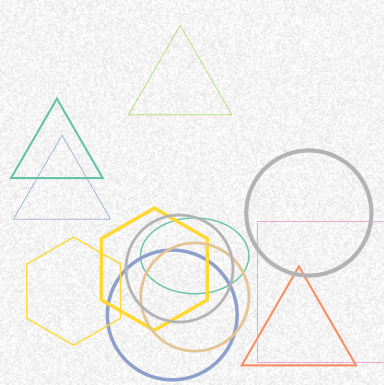[{"shape": "triangle", "thickness": 1.5, "radius": 0.69, "center": [0.148, 0.606]}, {"shape": "oval", "thickness": 1, "radius": 0.7, "center": [0.506, 0.336]}, {"shape": "triangle", "thickness": 1.5, "radius": 0.86, "center": [0.776, 0.137]}, {"shape": "circle", "thickness": 2.5, "radius": 0.84, "center": [0.447, 0.182]}, {"shape": "triangle", "thickness": 0.5, "radius": 0.73, "center": [0.161, 0.503]}, {"shape": "square", "thickness": 0.5, "radius": 0.92, "center": [0.85, 0.243]}, {"shape": "triangle", "thickness": 0.5, "radius": 0.78, "center": [0.468, 0.779]}, {"shape": "hexagon", "thickness": 2.5, "radius": 0.79, "center": [0.401, 0.301]}, {"shape": "hexagon", "thickness": 1, "radius": 0.7, "center": [0.191, 0.244]}, {"shape": "circle", "thickness": 2, "radius": 0.7, "center": [0.506, 0.228]}, {"shape": "circle", "thickness": 2, "radius": 0.69, "center": [0.466, 0.302]}, {"shape": "circle", "thickness": 3, "radius": 0.81, "center": [0.802, 0.447]}]